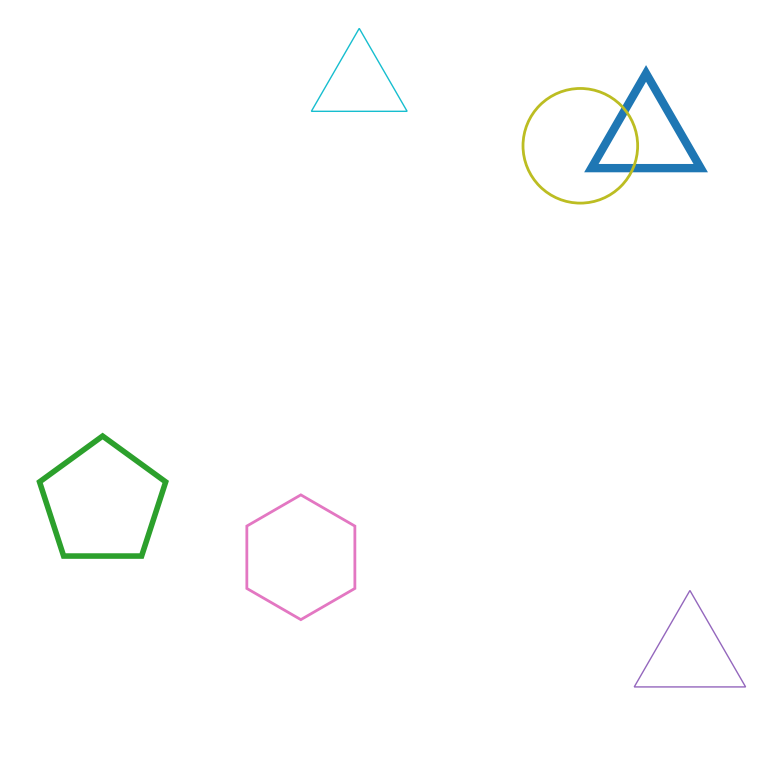[{"shape": "triangle", "thickness": 3, "radius": 0.41, "center": [0.839, 0.823]}, {"shape": "pentagon", "thickness": 2, "radius": 0.43, "center": [0.133, 0.348]}, {"shape": "triangle", "thickness": 0.5, "radius": 0.42, "center": [0.896, 0.15]}, {"shape": "hexagon", "thickness": 1, "radius": 0.4, "center": [0.391, 0.276]}, {"shape": "circle", "thickness": 1, "radius": 0.37, "center": [0.754, 0.811]}, {"shape": "triangle", "thickness": 0.5, "radius": 0.36, "center": [0.467, 0.891]}]